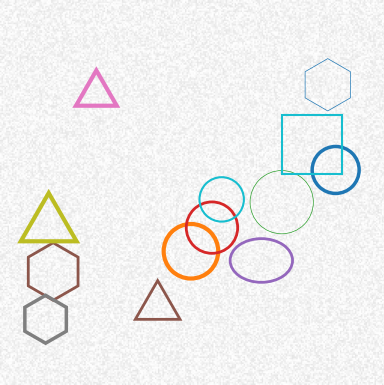[{"shape": "hexagon", "thickness": 0.5, "radius": 0.34, "center": [0.851, 0.78]}, {"shape": "circle", "thickness": 2.5, "radius": 0.31, "center": [0.872, 0.559]}, {"shape": "circle", "thickness": 3, "radius": 0.35, "center": [0.496, 0.347]}, {"shape": "circle", "thickness": 0.5, "radius": 0.41, "center": [0.732, 0.475]}, {"shape": "circle", "thickness": 2, "radius": 0.33, "center": [0.551, 0.409]}, {"shape": "oval", "thickness": 2, "radius": 0.41, "center": [0.679, 0.323]}, {"shape": "triangle", "thickness": 2, "radius": 0.34, "center": [0.41, 0.204]}, {"shape": "hexagon", "thickness": 2, "radius": 0.37, "center": [0.138, 0.295]}, {"shape": "triangle", "thickness": 3, "radius": 0.31, "center": [0.25, 0.756]}, {"shape": "hexagon", "thickness": 2.5, "radius": 0.31, "center": [0.118, 0.171]}, {"shape": "triangle", "thickness": 3, "radius": 0.42, "center": [0.126, 0.415]}, {"shape": "square", "thickness": 1.5, "radius": 0.38, "center": [0.81, 0.625]}, {"shape": "circle", "thickness": 1.5, "radius": 0.29, "center": [0.576, 0.482]}]